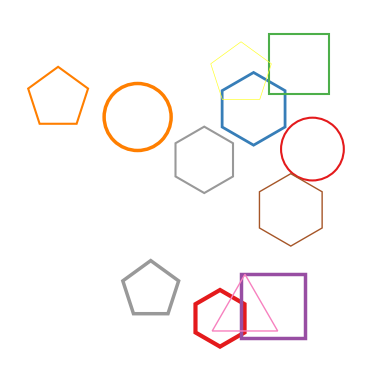[{"shape": "hexagon", "thickness": 3, "radius": 0.37, "center": [0.571, 0.173]}, {"shape": "circle", "thickness": 1.5, "radius": 0.41, "center": [0.812, 0.613]}, {"shape": "hexagon", "thickness": 2, "radius": 0.47, "center": [0.659, 0.717]}, {"shape": "square", "thickness": 1.5, "radius": 0.39, "center": [0.777, 0.834]}, {"shape": "square", "thickness": 2.5, "radius": 0.42, "center": [0.708, 0.206]}, {"shape": "pentagon", "thickness": 1.5, "radius": 0.41, "center": [0.151, 0.745]}, {"shape": "circle", "thickness": 2.5, "radius": 0.44, "center": [0.357, 0.696]}, {"shape": "pentagon", "thickness": 0.5, "radius": 0.41, "center": [0.626, 0.809]}, {"shape": "hexagon", "thickness": 1, "radius": 0.47, "center": [0.755, 0.455]}, {"shape": "triangle", "thickness": 1, "radius": 0.49, "center": [0.636, 0.189]}, {"shape": "pentagon", "thickness": 2.5, "radius": 0.38, "center": [0.391, 0.247]}, {"shape": "hexagon", "thickness": 1.5, "radius": 0.43, "center": [0.531, 0.585]}]